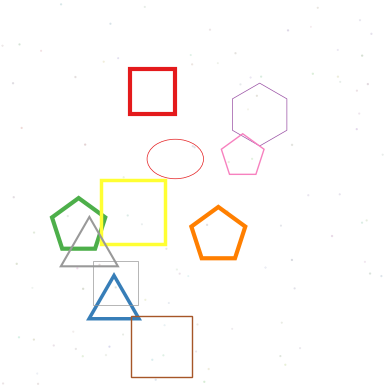[{"shape": "square", "thickness": 3, "radius": 0.29, "center": [0.396, 0.762]}, {"shape": "oval", "thickness": 0.5, "radius": 0.37, "center": [0.455, 0.587]}, {"shape": "triangle", "thickness": 2.5, "radius": 0.37, "center": [0.296, 0.21]}, {"shape": "pentagon", "thickness": 3, "radius": 0.36, "center": [0.204, 0.413]}, {"shape": "hexagon", "thickness": 0.5, "radius": 0.41, "center": [0.674, 0.702]}, {"shape": "pentagon", "thickness": 3, "radius": 0.37, "center": [0.567, 0.389]}, {"shape": "square", "thickness": 2.5, "radius": 0.42, "center": [0.345, 0.45]}, {"shape": "square", "thickness": 1, "radius": 0.4, "center": [0.42, 0.101]}, {"shape": "pentagon", "thickness": 1, "radius": 0.29, "center": [0.63, 0.594]}, {"shape": "square", "thickness": 0.5, "radius": 0.29, "center": [0.3, 0.266]}, {"shape": "triangle", "thickness": 1.5, "radius": 0.43, "center": [0.232, 0.351]}]